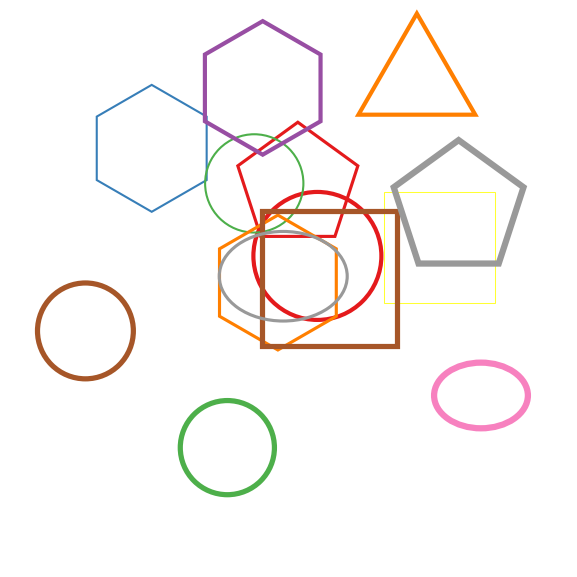[{"shape": "circle", "thickness": 2, "radius": 0.55, "center": [0.55, 0.556]}, {"shape": "pentagon", "thickness": 1.5, "radius": 0.55, "center": [0.516, 0.678]}, {"shape": "hexagon", "thickness": 1, "radius": 0.55, "center": [0.263, 0.742]}, {"shape": "circle", "thickness": 1, "radius": 0.43, "center": [0.44, 0.682]}, {"shape": "circle", "thickness": 2.5, "radius": 0.41, "center": [0.394, 0.224]}, {"shape": "hexagon", "thickness": 2, "radius": 0.58, "center": [0.455, 0.847]}, {"shape": "triangle", "thickness": 2, "radius": 0.58, "center": [0.722, 0.859]}, {"shape": "hexagon", "thickness": 1.5, "radius": 0.58, "center": [0.481, 0.51]}, {"shape": "square", "thickness": 0.5, "radius": 0.48, "center": [0.761, 0.571]}, {"shape": "circle", "thickness": 2.5, "radius": 0.41, "center": [0.148, 0.426]}, {"shape": "square", "thickness": 2.5, "radius": 0.58, "center": [0.57, 0.516]}, {"shape": "oval", "thickness": 3, "radius": 0.41, "center": [0.833, 0.314]}, {"shape": "oval", "thickness": 1.5, "radius": 0.55, "center": [0.49, 0.521]}, {"shape": "pentagon", "thickness": 3, "radius": 0.59, "center": [0.794, 0.638]}]